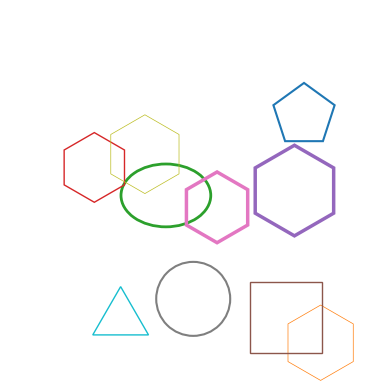[{"shape": "pentagon", "thickness": 1.5, "radius": 0.42, "center": [0.79, 0.701]}, {"shape": "hexagon", "thickness": 0.5, "radius": 0.49, "center": [0.833, 0.11]}, {"shape": "oval", "thickness": 2, "radius": 0.58, "center": [0.431, 0.492]}, {"shape": "hexagon", "thickness": 1, "radius": 0.45, "center": [0.245, 0.565]}, {"shape": "hexagon", "thickness": 2.5, "radius": 0.59, "center": [0.765, 0.505]}, {"shape": "square", "thickness": 1, "radius": 0.47, "center": [0.742, 0.175]}, {"shape": "hexagon", "thickness": 2.5, "radius": 0.46, "center": [0.564, 0.461]}, {"shape": "circle", "thickness": 1.5, "radius": 0.48, "center": [0.502, 0.224]}, {"shape": "hexagon", "thickness": 0.5, "radius": 0.51, "center": [0.376, 0.6]}, {"shape": "triangle", "thickness": 1, "radius": 0.42, "center": [0.313, 0.172]}]